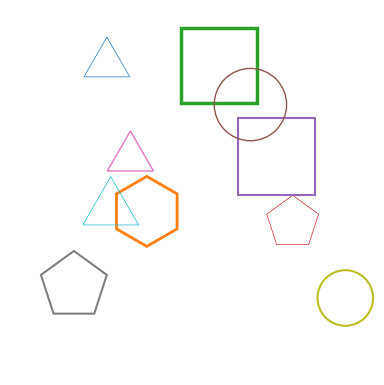[{"shape": "triangle", "thickness": 0.5, "radius": 0.34, "center": [0.278, 0.835]}, {"shape": "hexagon", "thickness": 2, "radius": 0.45, "center": [0.381, 0.451]}, {"shape": "square", "thickness": 2.5, "radius": 0.49, "center": [0.568, 0.83]}, {"shape": "pentagon", "thickness": 0.5, "radius": 0.35, "center": [0.76, 0.422]}, {"shape": "square", "thickness": 1.5, "radius": 0.5, "center": [0.717, 0.593]}, {"shape": "circle", "thickness": 1, "radius": 0.47, "center": [0.65, 0.728]}, {"shape": "triangle", "thickness": 1, "radius": 0.35, "center": [0.339, 0.59]}, {"shape": "pentagon", "thickness": 1.5, "radius": 0.45, "center": [0.192, 0.258]}, {"shape": "circle", "thickness": 1.5, "radius": 0.36, "center": [0.897, 0.226]}, {"shape": "triangle", "thickness": 0.5, "radius": 0.42, "center": [0.288, 0.458]}]